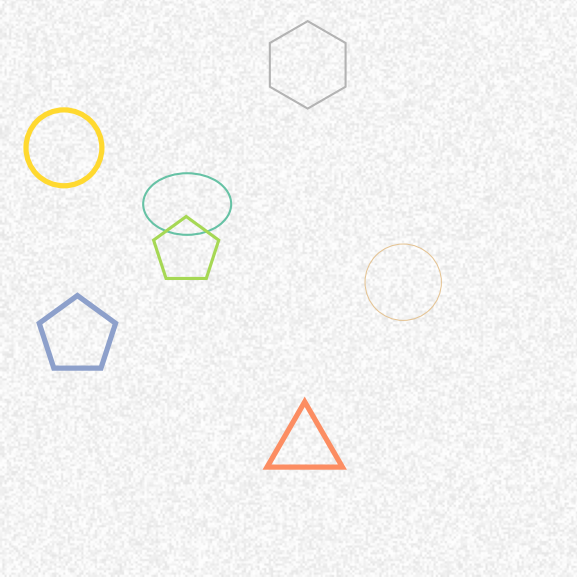[{"shape": "oval", "thickness": 1, "radius": 0.38, "center": [0.324, 0.646]}, {"shape": "triangle", "thickness": 2.5, "radius": 0.38, "center": [0.528, 0.228]}, {"shape": "pentagon", "thickness": 2.5, "radius": 0.35, "center": [0.134, 0.418]}, {"shape": "pentagon", "thickness": 1.5, "radius": 0.3, "center": [0.322, 0.565]}, {"shape": "circle", "thickness": 2.5, "radius": 0.33, "center": [0.111, 0.743]}, {"shape": "circle", "thickness": 0.5, "radius": 0.33, "center": [0.698, 0.51]}, {"shape": "hexagon", "thickness": 1, "radius": 0.38, "center": [0.533, 0.887]}]